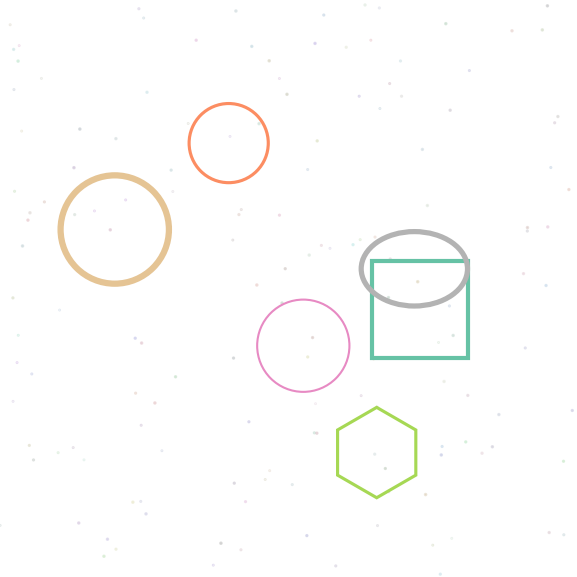[{"shape": "square", "thickness": 2, "radius": 0.42, "center": [0.727, 0.463]}, {"shape": "circle", "thickness": 1.5, "radius": 0.34, "center": [0.396, 0.751]}, {"shape": "circle", "thickness": 1, "radius": 0.4, "center": [0.525, 0.4]}, {"shape": "hexagon", "thickness": 1.5, "radius": 0.39, "center": [0.652, 0.215]}, {"shape": "circle", "thickness": 3, "radius": 0.47, "center": [0.199, 0.602]}, {"shape": "oval", "thickness": 2.5, "radius": 0.46, "center": [0.717, 0.534]}]